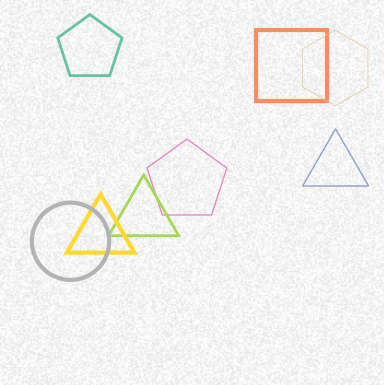[{"shape": "pentagon", "thickness": 2, "radius": 0.44, "center": [0.233, 0.875]}, {"shape": "square", "thickness": 3, "radius": 0.46, "center": [0.757, 0.83]}, {"shape": "triangle", "thickness": 1, "radius": 0.49, "center": [0.872, 0.566]}, {"shape": "pentagon", "thickness": 1, "radius": 0.55, "center": [0.485, 0.53]}, {"shape": "triangle", "thickness": 2, "radius": 0.53, "center": [0.373, 0.44]}, {"shape": "triangle", "thickness": 3, "radius": 0.51, "center": [0.261, 0.394]}, {"shape": "hexagon", "thickness": 0.5, "radius": 0.49, "center": [0.871, 0.823]}, {"shape": "circle", "thickness": 3, "radius": 0.5, "center": [0.183, 0.373]}]